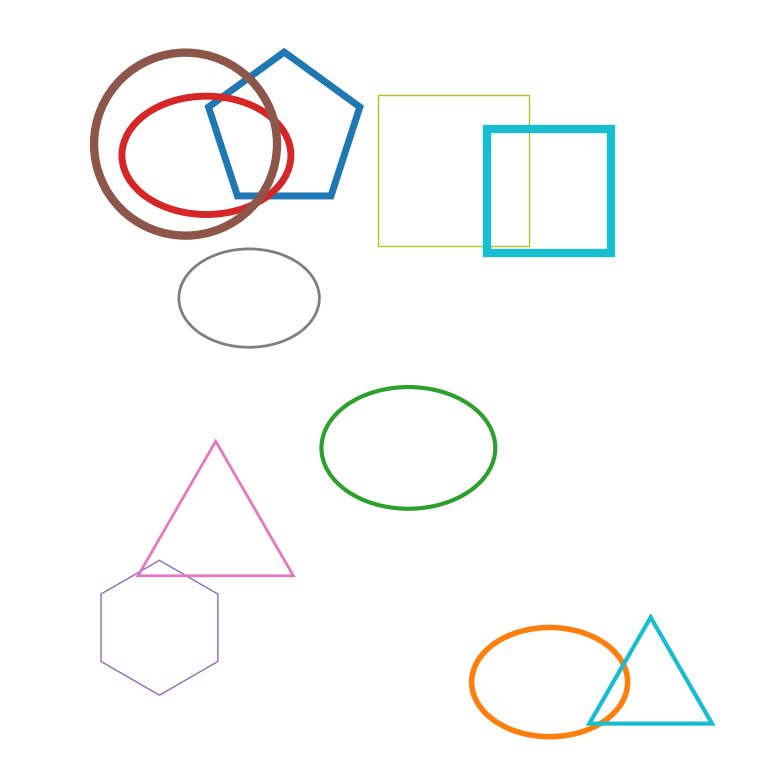[{"shape": "pentagon", "thickness": 2.5, "radius": 0.52, "center": [0.369, 0.829]}, {"shape": "oval", "thickness": 2, "radius": 0.51, "center": [0.714, 0.114]}, {"shape": "oval", "thickness": 1.5, "radius": 0.56, "center": [0.53, 0.418]}, {"shape": "oval", "thickness": 2.5, "radius": 0.55, "center": [0.268, 0.798]}, {"shape": "hexagon", "thickness": 0.5, "radius": 0.44, "center": [0.207, 0.185]}, {"shape": "circle", "thickness": 3, "radius": 0.59, "center": [0.241, 0.813]}, {"shape": "triangle", "thickness": 1, "radius": 0.58, "center": [0.28, 0.31]}, {"shape": "oval", "thickness": 1, "radius": 0.46, "center": [0.324, 0.613]}, {"shape": "square", "thickness": 0.5, "radius": 0.49, "center": [0.589, 0.779]}, {"shape": "square", "thickness": 3, "radius": 0.4, "center": [0.713, 0.752]}, {"shape": "triangle", "thickness": 1.5, "radius": 0.46, "center": [0.845, 0.106]}]